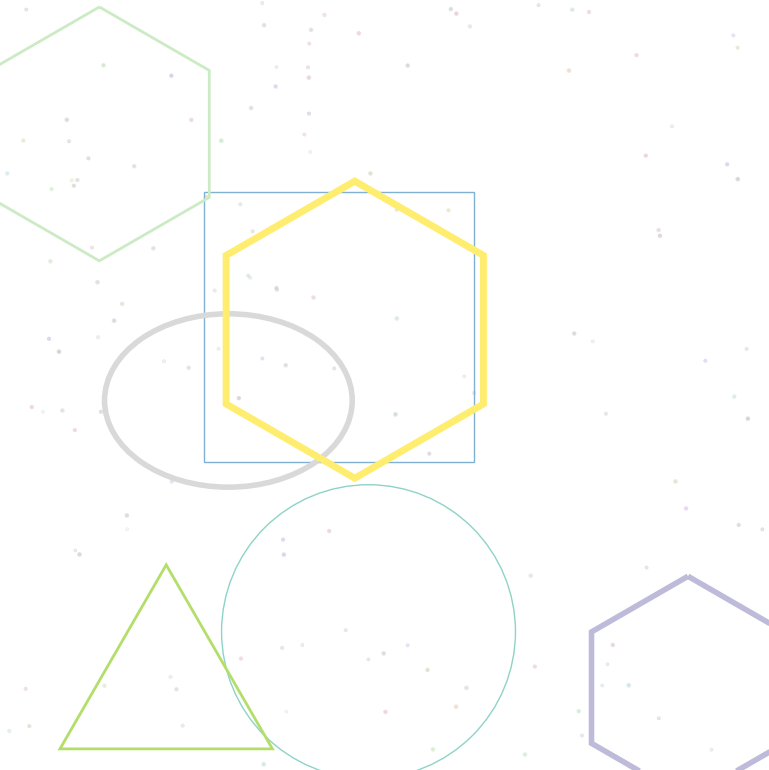[{"shape": "circle", "thickness": 0.5, "radius": 0.95, "center": [0.479, 0.18]}, {"shape": "hexagon", "thickness": 2, "radius": 0.72, "center": [0.893, 0.107]}, {"shape": "square", "thickness": 0.5, "radius": 0.88, "center": [0.44, 0.575]}, {"shape": "triangle", "thickness": 1, "radius": 0.8, "center": [0.216, 0.107]}, {"shape": "oval", "thickness": 2, "radius": 0.8, "center": [0.297, 0.48]}, {"shape": "hexagon", "thickness": 1, "radius": 0.82, "center": [0.129, 0.826]}, {"shape": "hexagon", "thickness": 2.5, "radius": 0.96, "center": [0.461, 0.572]}]